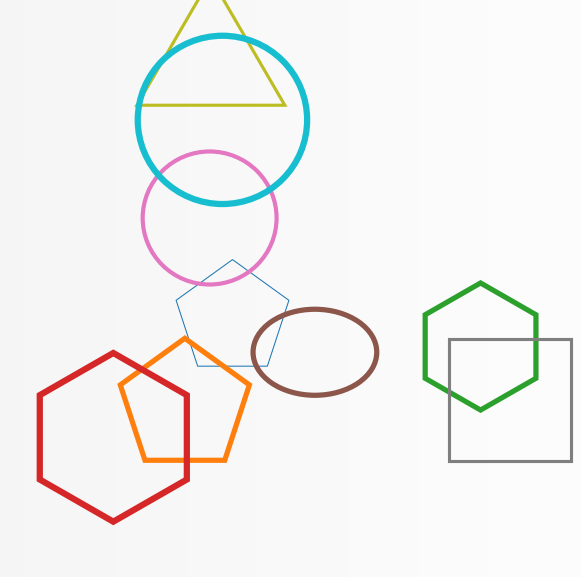[{"shape": "pentagon", "thickness": 0.5, "radius": 0.51, "center": [0.4, 0.448]}, {"shape": "pentagon", "thickness": 2.5, "radius": 0.58, "center": [0.318, 0.297]}, {"shape": "hexagon", "thickness": 2.5, "radius": 0.55, "center": [0.827, 0.399]}, {"shape": "hexagon", "thickness": 3, "radius": 0.73, "center": [0.195, 0.242]}, {"shape": "oval", "thickness": 2.5, "radius": 0.53, "center": [0.542, 0.389]}, {"shape": "circle", "thickness": 2, "radius": 0.58, "center": [0.361, 0.622]}, {"shape": "square", "thickness": 1.5, "radius": 0.53, "center": [0.877, 0.307]}, {"shape": "triangle", "thickness": 1.5, "radius": 0.73, "center": [0.363, 0.89]}, {"shape": "circle", "thickness": 3, "radius": 0.73, "center": [0.383, 0.792]}]